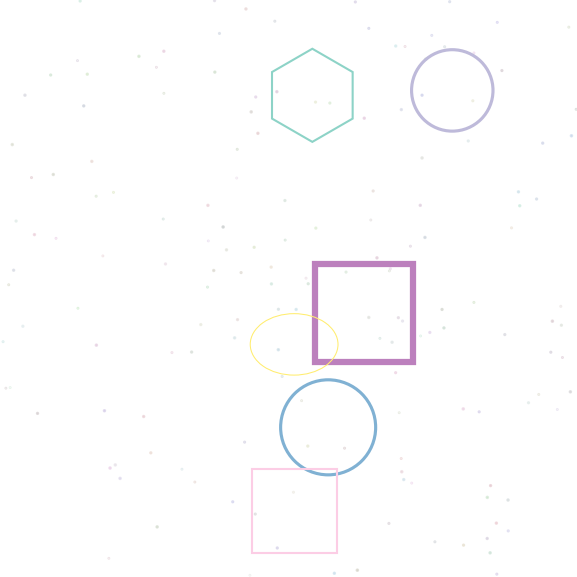[{"shape": "hexagon", "thickness": 1, "radius": 0.4, "center": [0.541, 0.834]}, {"shape": "circle", "thickness": 1.5, "radius": 0.35, "center": [0.783, 0.843]}, {"shape": "circle", "thickness": 1.5, "radius": 0.41, "center": [0.568, 0.259]}, {"shape": "square", "thickness": 1, "radius": 0.37, "center": [0.51, 0.115]}, {"shape": "square", "thickness": 3, "radius": 0.42, "center": [0.631, 0.457]}, {"shape": "oval", "thickness": 0.5, "radius": 0.38, "center": [0.509, 0.403]}]